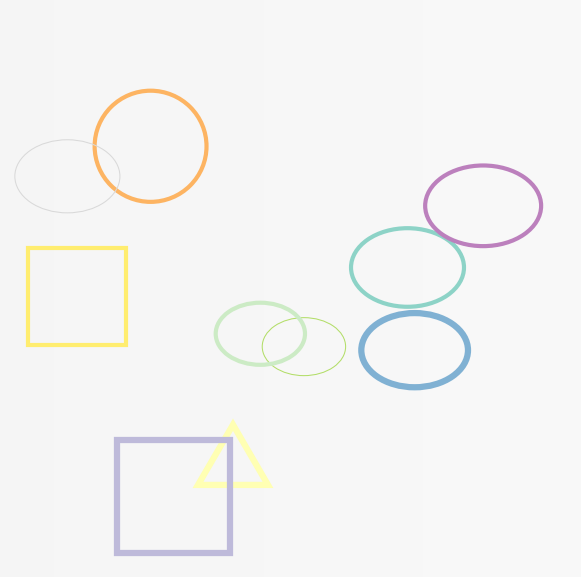[{"shape": "oval", "thickness": 2, "radius": 0.49, "center": [0.701, 0.536]}, {"shape": "triangle", "thickness": 3, "radius": 0.35, "center": [0.401, 0.194]}, {"shape": "square", "thickness": 3, "radius": 0.49, "center": [0.298, 0.14]}, {"shape": "oval", "thickness": 3, "radius": 0.46, "center": [0.713, 0.393]}, {"shape": "circle", "thickness": 2, "radius": 0.48, "center": [0.259, 0.746]}, {"shape": "oval", "thickness": 0.5, "radius": 0.36, "center": [0.523, 0.399]}, {"shape": "oval", "thickness": 0.5, "radius": 0.45, "center": [0.116, 0.694]}, {"shape": "oval", "thickness": 2, "radius": 0.5, "center": [0.831, 0.643]}, {"shape": "oval", "thickness": 2, "radius": 0.38, "center": [0.448, 0.421]}, {"shape": "square", "thickness": 2, "radius": 0.42, "center": [0.132, 0.486]}]